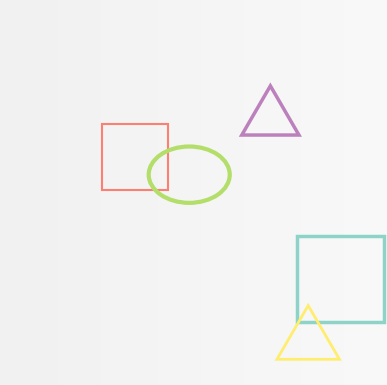[{"shape": "square", "thickness": 2.5, "radius": 0.56, "center": [0.878, 0.275]}, {"shape": "square", "thickness": 1.5, "radius": 0.43, "center": [0.348, 0.591]}, {"shape": "oval", "thickness": 3, "radius": 0.52, "center": [0.488, 0.546]}, {"shape": "triangle", "thickness": 2.5, "radius": 0.43, "center": [0.698, 0.692]}, {"shape": "triangle", "thickness": 2, "radius": 0.47, "center": [0.795, 0.113]}]